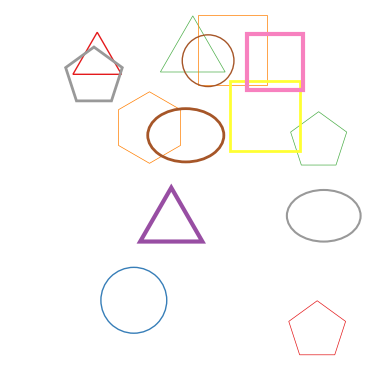[{"shape": "triangle", "thickness": 1, "radius": 0.36, "center": [0.253, 0.843]}, {"shape": "pentagon", "thickness": 0.5, "radius": 0.39, "center": [0.824, 0.141]}, {"shape": "circle", "thickness": 1, "radius": 0.43, "center": [0.348, 0.22]}, {"shape": "pentagon", "thickness": 0.5, "radius": 0.38, "center": [0.828, 0.633]}, {"shape": "triangle", "thickness": 0.5, "radius": 0.49, "center": [0.501, 0.862]}, {"shape": "triangle", "thickness": 3, "radius": 0.47, "center": [0.445, 0.419]}, {"shape": "square", "thickness": 0.5, "radius": 0.45, "center": [0.604, 0.87]}, {"shape": "hexagon", "thickness": 0.5, "radius": 0.46, "center": [0.388, 0.669]}, {"shape": "square", "thickness": 2, "radius": 0.45, "center": [0.687, 0.7]}, {"shape": "oval", "thickness": 2, "radius": 0.49, "center": [0.483, 0.649]}, {"shape": "circle", "thickness": 1, "radius": 0.34, "center": [0.541, 0.842]}, {"shape": "square", "thickness": 3, "radius": 0.36, "center": [0.715, 0.84]}, {"shape": "oval", "thickness": 1.5, "radius": 0.48, "center": [0.841, 0.44]}, {"shape": "pentagon", "thickness": 2, "radius": 0.39, "center": [0.244, 0.801]}]